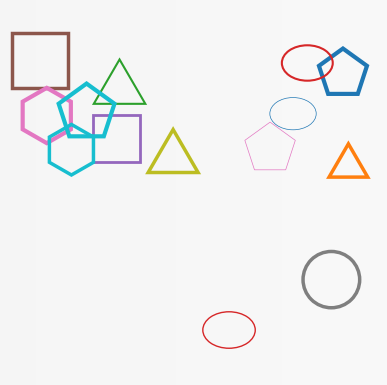[{"shape": "oval", "thickness": 0.5, "radius": 0.3, "center": [0.756, 0.705]}, {"shape": "pentagon", "thickness": 3, "radius": 0.33, "center": [0.885, 0.809]}, {"shape": "triangle", "thickness": 2.5, "radius": 0.29, "center": [0.899, 0.569]}, {"shape": "triangle", "thickness": 1.5, "radius": 0.38, "center": [0.309, 0.769]}, {"shape": "oval", "thickness": 1, "radius": 0.34, "center": [0.591, 0.143]}, {"shape": "oval", "thickness": 1.5, "radius": 0.33, "center": [0.793, 0.836]}, {"shape": "square", "thickness": 2, "radius": 0.3, "center": [0.301, 0.64]}, {"shape": "square", "thickness": 2.5, "radius": 0.36, "center": [0.102, 0.843]}, {"shape": "hexagon", "thickness": 3, "radius": 0.36, "center": [0.121, 0.7]}, {"shape": "pentagon", "thickness": 0.5, "radius": 0.34, "center": [0.697, 0.614]}, {"shape": "circle", "thickness": 2.5, "radius": 0.37, "center": [0.855, 0.274]}, {"shape": "triangle", "thickness": 2.5, "radius": 0.37, "center": [0.447, 0.589]}, {"shape": "hexagon", "thickness": 2.5, "radius": 0.33, "center": [0.184, 0.611]}, {"shape": "pentagon", "thickness": 3, "radius": 0.38, "center": [0.223, 0.707]}]